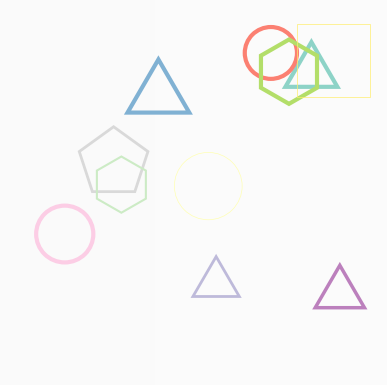[{"shape": "triangle", "thickness": 3, "radius": 0.39, "center": [0.804, 0.813]}, {"shape": "circle", "thickness": 0.5, "radius": 0.44, "center": [0.537, 0.517]}, {"shape": "triangle", "thickness": 2, "radius": 0.35, "center": [0.558, 0.264]}, {"shape": "circle", "thickness": 3, "radius": 0.34, "center": [0.699, 0.862]}, {"shape": "triangle", "thickness": 3, "radius": 0.46, "center": [0.409, 0.754]}, {"shape": "hexagon", "thickness": 3, "radius": 0.42, "center": [0.746, 0.814]}, {"shape": "circle", "thickness": 3, "radius": 0.37, "center": [0.167, 0.392]}, {"shape": "pentagon", "thickness": 2, "radius": 0.47, "center": [0.293, 0.578]}, {"shape": "triangle", "thickness": 2.5, "radius": 0.37, "center": [0.877, 0.237]}, {"shape": "hexagon", "thickness": 1.5, "radius": 0.36, "center": [0.313, 0.52]}, {"shape": "square", "thickness": 0.5, "radius": 0.47, "center": [0.861, 0.843]}]